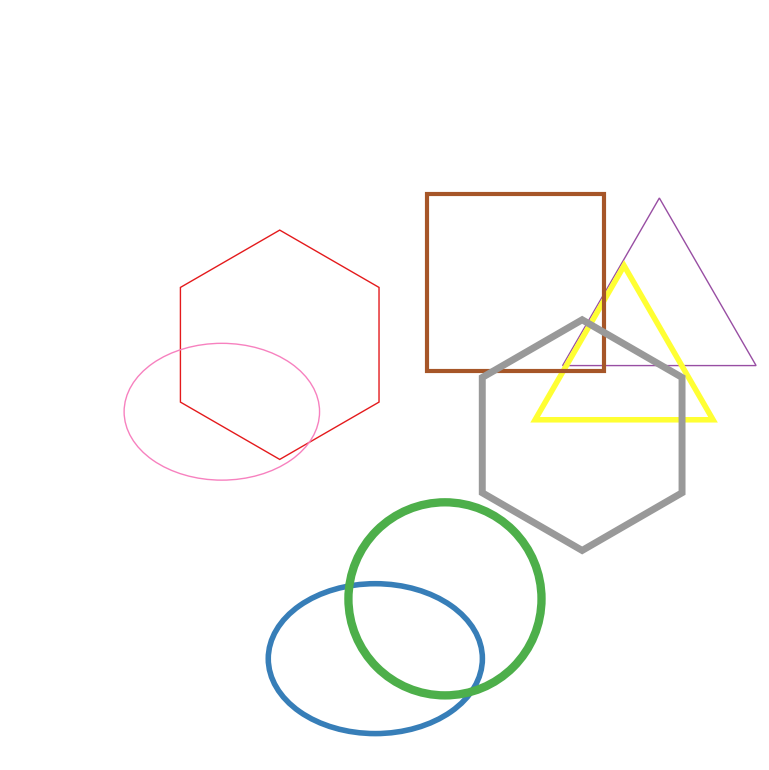[{"shape": "hexagon", "thickness": 0.5, "radius": 0.74, "center": [0.363, 0.552]}, {"shape": "oval", "thickness": 2, "radius": 0.7, "center": [0.487, 0.145]}, {"shape": "circle", "thickness": 3, "radius": 0.63, "center": [0.578, 0.222]}, {"shape": "triangle", "thickness": 0.5, "radius": 0.73, "center": [0.856, 0.598]}, {"shape": "triangle", "thickness": 2, "radius": 0.67, "center": [0.81, 0.522]}, {"shape": "square", "thickness": 1.5, "radius": 0.57, "center": [0.669, 0.633]}, {"shape": "oval", "thickness": 0.5, "radius": 0.63, "center": [0.288, 0.465]}, {"shape": "hexagon", "thickness": 2.5, "radius": 0.75, "center": [0.756, 0.435]}]